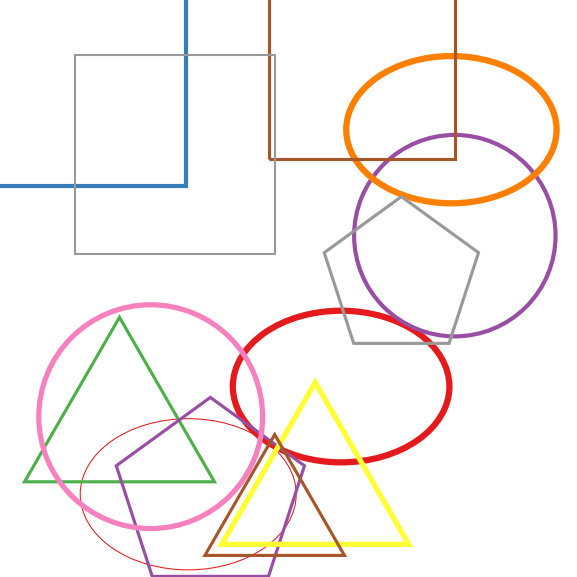[{"shape": "oval", "thickness": 0.5, "radius": 0.93, "center": [0.326, 0.143]}, {"shape": "oval", "thickness": 3, "radius": 0.94, "center": [0.591, 0.33]}, {"shape": "square", "thickness": 2, "radius": 0.89, "center": [0.145, 0.855]}, {"shape": "triangle", "thickness": 1.5, "radius": 0.95, "center": [0.207, 0.26]}, {"shape": "pentagon", "thickness": 1.5, "radius": 0.86, "center": [0.364, 0.14]}, {"shape": "circle", "thickness": 2, "radius": 0.87, "center": [0.788, 0.591]}, {"shape": "oval", "thickness": 3, "radius": 0.91, "center": [0.782, 0.775]}, {"shape": "triangle", "thickness": 2.5, "radius": 0.93, "center": [0.546, 0.15]}, {"shape": "square", "thickness": 1.5, "radius": 0.81, "center": [0.627, 0.886]}, {"shape": "triangle", "thickness": 1.5, "radius": 0.7, "center": [0.476, 0.107]}, {"shape": "circle", "thickness": 2.5, "radius": 0.97, "center": [0.261, 0.278]}, {"shape": "pentagon", "thickness": 1.5, "radius": 0.7, "center": [0.695, 0.518]}, {"shape": "square", "thickness": 1, "radius": 0.86, "center": [0.303, 0.732]}]